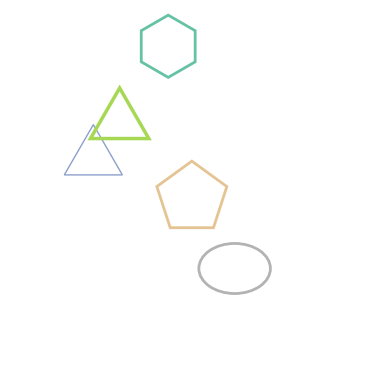[{"shape": "hexagon", "thickness": 2, "radius": 0.4, "center": [0.437, 0.88]}, {"shape": "triangle", "thickness": 1, "radius": 0.44, "center": [0.242, 0.589]}, {"shape": "triangle", "thickness": 2.5, "radius": 0.44, "center": [0.311, 0.684]}, {"shape": "pentagon", "thickness": 2, "radius": 0.48, "center": [0.498, 0.486]}, {"shape": "oval", "thickness": 2, "radius": 0.46, "center": [0.609, 0.303]}]